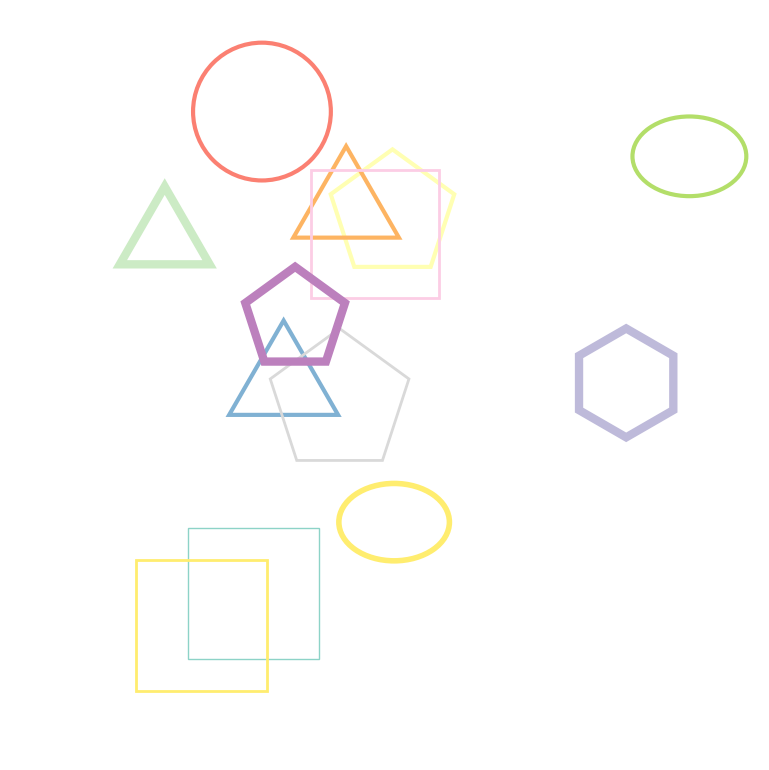[{"shape": "square", "thickness": 0.5, "radius": 0.43, "center": [0.329, 0.229]}, {"shape": "pentagon", "thickness": 1.5, "radius": 0.42, "center": [0.51, 0.722]}, {"shape": "hexagon", "thickness": 3, "radius": 0.35, "center": [0.813, 0.503]}, {"shape": "circle", "thickness": 1.5, "radius": 0.45, "center": [0.34, 0.855]}, {"shape": "triangle", "thickness": 1.5, "radius": 0.41, "center": [0.368, 0.502]}, {"shape": "triangle", "thickness": 1.5, "radius": 0.4, "center": [0.449, 0.731]}, {"shape": "oval", "thickness": 1.5, "radius": 0.37, "center": [0.895, 0.797]}, {"shape": "square", "thickness": 1, "radius": 0.42, "center": [0.487, 0.696]}, {"shape": "pentagon", "thickness": 1, "radius": 0.47, "center": [0.441, 0.479]}, {"shape": "pentagon", "thickness": 3, "radius": 0.34, "center": [0.383, 0.585]}, {"shape": "triangle", "thickness": 3, "radius": 0.34, "center": [0.214, 0.69]}, {"shape": "square", "thickness": 1, "radius": 0.43, "center": [0.261, 0.187]}, {"shape": "oval", "thickness": 2, "radius": 0.36, "center": [0.512, 0.322]}]